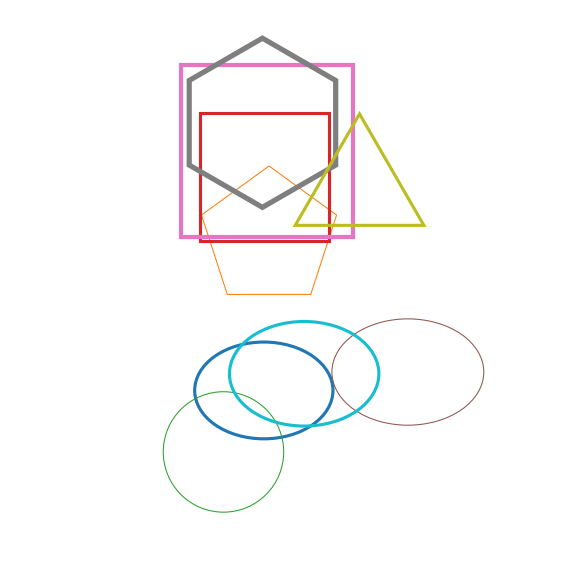[{"shape": "oval", "thickness": 1.5, "radius": 0.6, "center": [0.457, 0.323]}, {"shape": "pentagon", "thickness": 0.5, "radius": 0.61, "center": [0.466, 0.589]}, {"shape": "circle", "thickness": 0.5, "radius": 0.52, "center": [0.387, 0.217]}, {"shape": "square", "thickness": 1.5, "radius": 0.56, "center": [0.458, 0.693]}, {"shape": "oval", "thickness": 0.5, "radius": 0.66, "center": [0.706, 0.355]}, {"shape": "square", "thickness": 2, "radius": 0.75, "center": [0.463, 0.737]}, {"shape": "hexagon", "thickness": 2.5, "radius": 0.73, "center": [0.454, 0.787]}, {"shape": "triangle", "thickness": 1.5, "radius": 0.64, "center": [0.623, 0.673]}, {"shape": "oval", "thickness": 1.5, "radius": 0.65, "center": [0.527, 0.352]}]